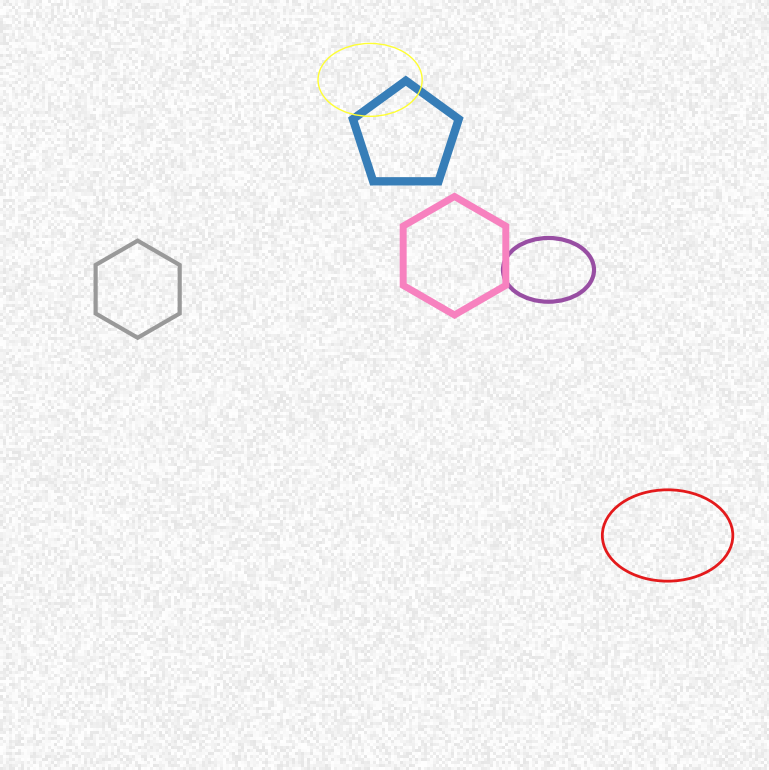[{"shape": "oval", "thickness": 1, "radius": 0.42, "center": [0.867, 0.305]}, {"shape": "pentagon", "thickness": 3, "radius": 0.36, "center": [0.527, 0.823]}, {"shape": "oval", "thickness": 1.5, "radius": 0.3, "center": [0.712, 0.65]}, {"shape": "oval", "thickness": 0.5, "radius": 0.34, "center": [0.481, 0.896]}, {"shape": "hexagon", "thickness": 2.5, "radius": 0.38, "center": [0.59, 0.668]}, {"shape": "hexagon", "thickness": 1.5, "radius": 0.32, "center": [0.179, 0.624]}]